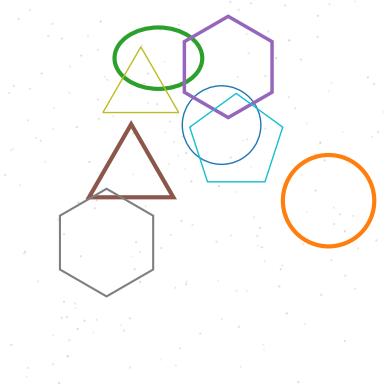[{"shape": "circle", "thickness": 1, "radius": 0.51, "center": [0.575, 0.675]}, {"shape": "circle", "thickness": 3, "radius": 0.59, "center": [0.853, 0.479]}, {"shape": "oval", "thickness": 3, "radius": 0.57, "center": [0.411, 0.849]}, {"shape": "hexagon", "thickness": 2.5, "radius": 0.66, "center": [0.593, 0.826]}, {"shape": "triangle", "thickness": 3, "radius": 0.63, "center": [0.341, 0.551]}, {"shape": "hexagon", "thickness": 1.5, "radius": 0.7, "center": [0.277, 0.37]}, {"shape": "triangle", "thickness": 1, "radius": 0.57, "center": [0.366, 0.765]}, {"shape": "pentagon", "thickness": 1, "radius": 0.63, "center": [0.614, 0.63]}]